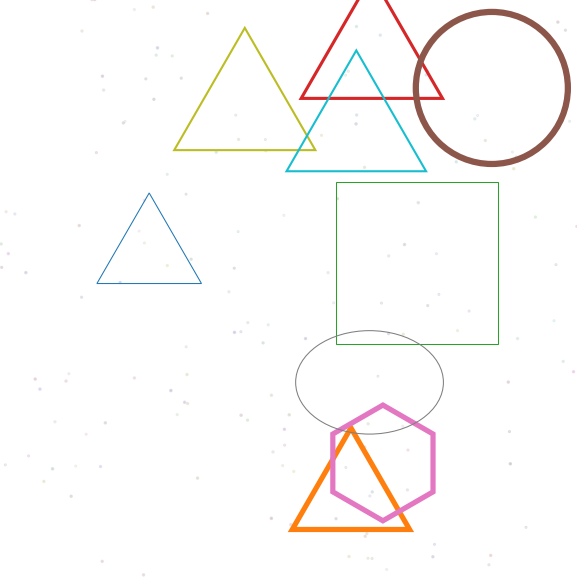[{"shape": "triangle", "thickness": 0.5, "radius": 0.52, "center": [0.258, 0.56]}, {"shape": "triangle", "thickness": 2.5, "radius": 0.59, "center": [0.608, 0.141]}, {"shape": "square", "thickness": 0.5, "radius": 0.7, "center": [0.722, 0.543]}, {"shape": "triangle", "thickness": 1.5, "radius": 0.71, "center": [0.644, 0.899]}, {"shape": "circle", "thickness": 3, "radius": 0.66, "center": [0.852, 0.847]}, {"shape": "hexagon", "thickness": 2.5, "radius": 0.5, "center": [0.663, 0.198]}, {"shape": "oval", "thickness": 0.5, "radius": 0.64, "center": [0.64, 0.337]}, {"shape": "triangle", "thickness": 1, "radius": 0.71, "center": [0.424, 0.81]}, {"shape": "triangle", "thickness": 1, "radius": 0.7, "center": [0.617, 0.772]}]